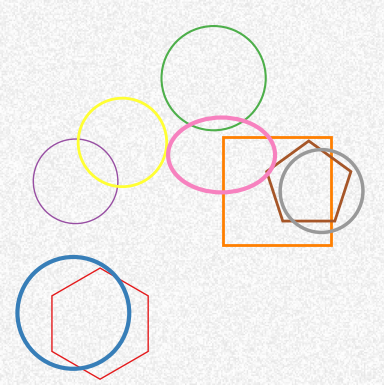[{"shape": "hexagon", "thickness": 1, "radius": 0.72, "center": [0.26, 0.159]}, {"shape": "circle", "thickness": 3, "radius": 0.73, "center": [0.19, 0.187]}, {"shape": "circle", "thickness": 1.5, "radius": 0.68, "center": [0.555, 0.797]}, {"shape": "circle", "thickness": 1, "radius": 0.55, "center": [0.196, 0.529]}, {"shape": "square", "thickness": 2, "radius": 0.7, "center": [0.719, 0.503]}, {"shape": "circle", "thickness": 2, "radius": 0.57, "center": [0.318, 0.63]}, {"shape": "pentagon", "thickness": 2, "radius": 0.58, "center": [0.802, 0.519]}, {"shape": "oval", "thickness": 3, "radius": 0.69, "center": [0.576, 0.598]}, {"shape": "circle", "thickness": 2.5, "radius": 0.54, "center": [0.835, 0.504]}]